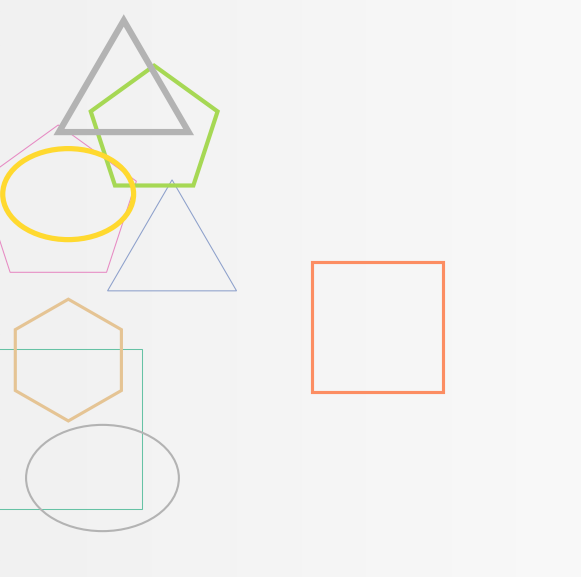[{"shape": "square", "thickness": 0.5, "radius": 0.69, "center": [0.105, 0.256]}, {"shape": "square", "thickness": 1.5, "radius": 0.56, "center": [0.649, 0.433]}, {"shape": "triangle", "thickness": 0.5, "radius": 0.64, "center": [0.296, 0.56]}, {"shape": "pentagon", "thickness": 0.5, "radius": 0.71, "center": [0.1, 0.642]}, {"shape": "pentagon", "thickness": 2, "radius": 0.57, "center": [0.265, 0.771]}, {"shape": "oval", "thickness": 2.5, "radius": 0.56, "center": [0.117, 0.663]}, {"shape": "hexagon", "thickness": 1.5, "radius": 0.53, "center": [0.118, 0.376]}, {"shape": "triangle", "thickness": 3, "radius": 0.64, "center": [0.213, 0.835]}, {"shape": "oval", "thickness": 1, "radius": 0.66, "center": [0.176, 0.171]}]